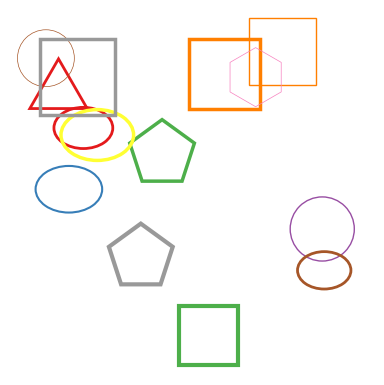[{"shape": "triangle", "thickness": 2, "radius": 0.43, "center": [0.152, 0.761]}, {"shape": "oval", "thickness": 2, "radius": 0.38, "center": [0.217, 0.668]}, {"shape": "oval", "thickness": 1.5, "radius": 0.43, "center": [0.179, 0.508]}, {"shape": "pentagon", "thickness": 2.5, "radius": 0.44, "center": [0.421, 0.601]}, {"shape": "square", "thickness": 3, "radius": 0.38, "center": [0.541, 0.127]}, {"shape": "circle", "thickness": 1, "radius": 0.42, "center": [0.837, 0.405]}, {"shape": "square", "thickness": 2.5, "radius": 0.46, "center": [0.584, 0.808]}, {"shape": "square", "thickness": 1, "radius": 0.43, "center": [0.734, 0.866]}, {"shape": "oval", "thickness": 2.5, "radius": 0.47, "center": [0.253, 0.649]}, {"shape": "oval", "thickness": 2, "radius": 0.35, "center": [0.842, 0.298]}, {"shape": "circle", "thickness": 0.5, "radius": 0.37, "center": [0.119, 0.849]}, {"shape": "hexagon", "thickness": 0.5, "radius": 0.38, "center": [0.664, 0.8]}, {"shape": "pentagon", "thickness": 3, "radius": 0.44, "center": [0.366, 0.332]}, {"shape": "square", "thickness": 2.5, "radius": 0.49, "center": [0.202, 0.8]}]